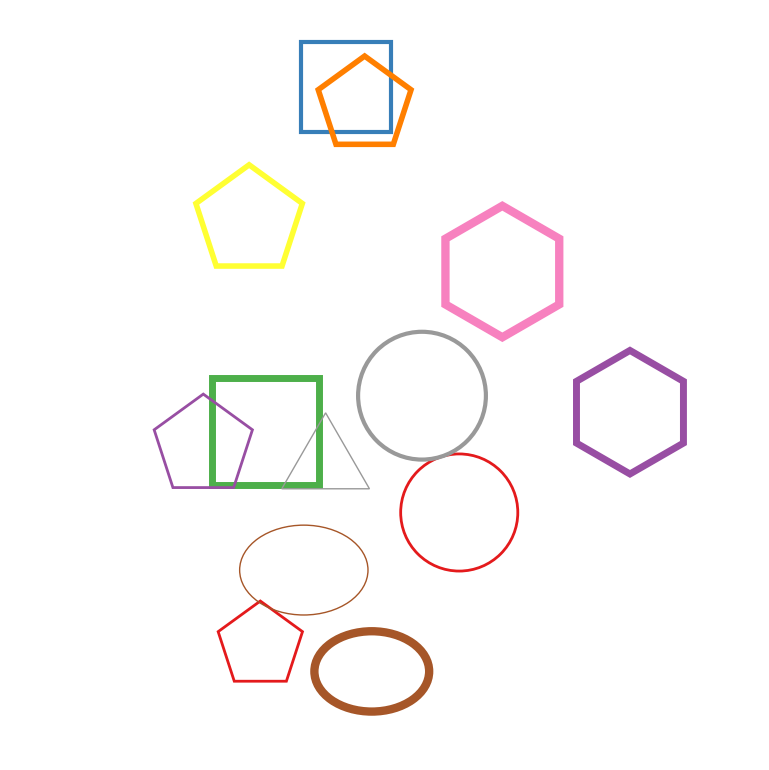[{"shape": "circle", "thickness": 1, "radius": 0.38, "center": [0.596, 0.334]}, {"shape": "pentagon", "thickness": 1, "radius": 0.29, "center": [0.338, 0.162]}, {"shape": "square", "thickness": 1.5, "radius": 0.29, "center": [0.449, 0.887]}, {"shape": "square", "thickness": 2.5, "radius": 0.35, "center": [0.345, 0.439]}, {"shape": "pentagon", "thickness": 1, "radius": 0.34, "center": [0.264, 0.421]}, {"shape": "hexagon", "thickness": 2.5, "radius": 0.4, "center": [0.818, 0.465]}, {"shape": "pentagon", "thickness": 2, "radius": 0.32, "center": [0.474, 0.864]}, {"shape": "pentagon", "thickness": 2, "radius": 0.36, "center": [0.324, 0.713]}, {"shape": "oval", "thickness": 0.5, "radius": 0.42, "center": [0.395, 0.26]}, {"shape": "oval", "thickness": 3, "radius": 0.37, "center": [0.483, 0.128]}, {"shape": "hexagon", "thickness": 3, "radius": 0.43, "center": [0.652, 0.647]}, {"shape": "circle", "thickness": 1.5, "radius": 0.41, "center": [0.548, 0.486]}, {"shape": "triangle", "thickness": 0.5, "radius": 0.33, "center": [0.423, 0.398]}]